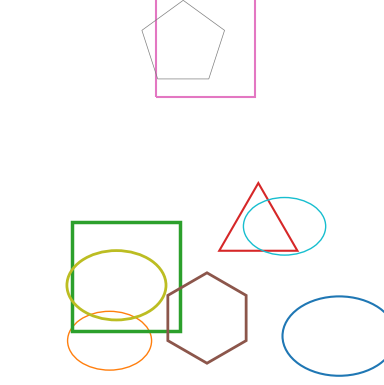[{"shape": "oval", "thickness": 1.5, "radius": 0.74, "center": [0.881, 0.127]}, {"shape": "oval", "thickness": 1, "radius": 0.55, "center": [0.285, 0.115]}, {"shape": "square", "thickness": 2.5, "radius": 0.7, "center": [0.328, 0.281]}, {"shape": "triangle", "thickness": 1.5, "radius": 0.59, "center": [0.671, 0.407]}, {"shape": "hexagon", "thickness": 2, "radius": 0.59, "center": [0.538, 0.174]}, {"shape": "square", "thickness": 1.5, "radius": 0.64, "center": [0.533, 0.877]}, {"shape": "pentagon", "thickness": 0.5, "radius": 0.56, "center": [0.476, 0.886]}, {"shape": "oval", "thickness": 2, "radius": 0.64, "center": [0.302, 0.259]}, {"shape": "oval", "thickness": 1, "radius": 0.53, "center": [0.739, 0.412]}]